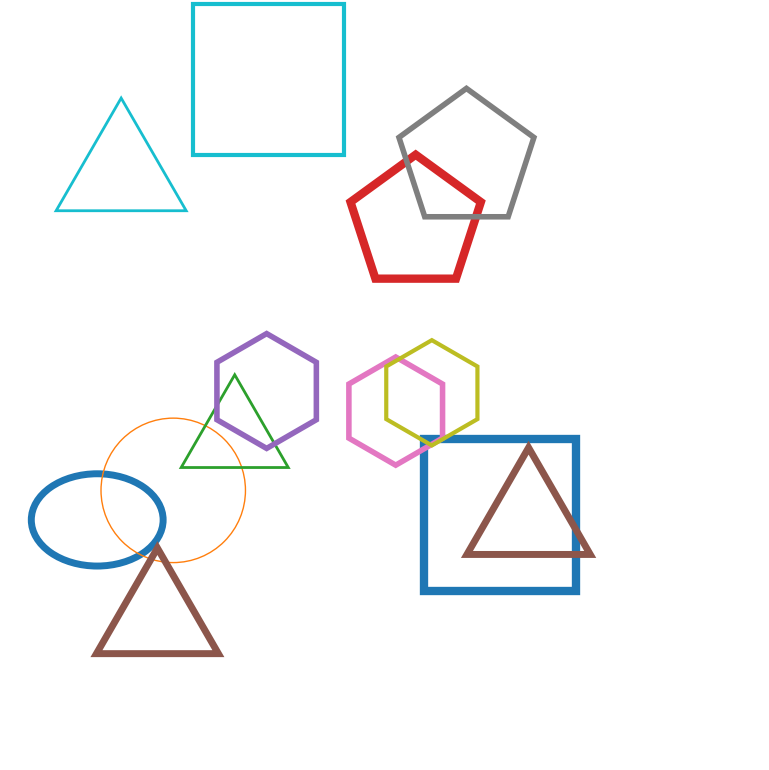[{"shape": "oval", "thickness": 2.5, "radius": 0.43, "center": [0.126, 0.325]}, {"shape": "square", "thickness": 3, "radius": 0.5, "center": [0.649, 0.331]}, {"shape": "circle", "thickness": 0.5, "radius": 0.47, "center": [0.225, 0.363]}, {"shape": "triangle", "thickness": 1, "radius": 0.4, "center": [0.305, 0.433]}, {"shape": "pentagon", "thickness": 3, "radius": 0.44, "center": [0.54, 0.71]}, {"shape": "hexagon", "thickness": 2, "radius": 0.37, "center": [0.346, 0.492]}, {"shape": "triangle", "thickness": 2.5, "radius": 0.46, "center": [0.686, 0.326]}, {"shape": "triangle", "thickness": 2.5, "radius": 0.46, "center": [0.204, 0.197]}, {"shape": "hexagon", "thickness": 2, "radius": 0.35, "center": [0.514, 0.466]}, {"shape": "pentagon", "thickness": 2, "radius": 0.46, "center": [0.606, 0.793]}, {"shape": "hexagon", "thickness": 1.5, "radius": 0.34, "center": [0.561, 0.49]}, {"shape": "square", "thickness": 1.5, "radius": 0.49, "center": [0.348, 0.897]}, {"shape": "triangle", "thickness": 1, "radius": 0.49, "center": [0.157, 0.775]}]